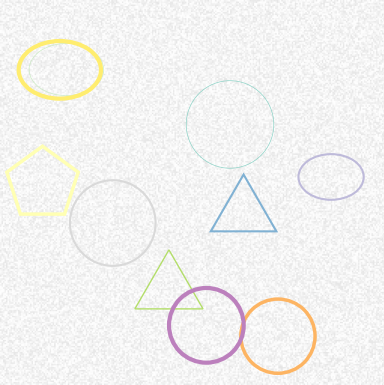[{"shape": "circle", "thickness": 0.5, "radius": 0.57, "center": [0.597, 0.677]}, {"shape": "pentagon", "thickness": 2.5, "radius": 0.49, "center": [0.11, 0.523]}, {"shape": "oval", "thickness": 1.5, "radius": 0.42, "center": [0.86, 0.54]}, {"shape": "triangle", "thickness": 1.5, "radius": 0.49, "center": [0.633, 0.448]}, {"shape": "circle", "thickness": 2.5, "radius": 0.48, "center": [0.722, 0.127]}, {"shape": "triangle", "thickness": 1, "radius": 0.51, "center": [0.439, 0.249]}, {"shape": "circle", "thickness": 1.5, "radius": 0.56, "center": [0.293, 0.421]}, {"shape": "circle", "thickness": 3, "radius": 0.48, "center": [0.536, 0.155]}, {"shape": "oval", "thickness": 0.5, "radius": 0.48, "center": [0.172, 0.819]}, {"shape": "oval", "thickness": 3, "radius": 0.53, "center": [0.155, 0.819]}]